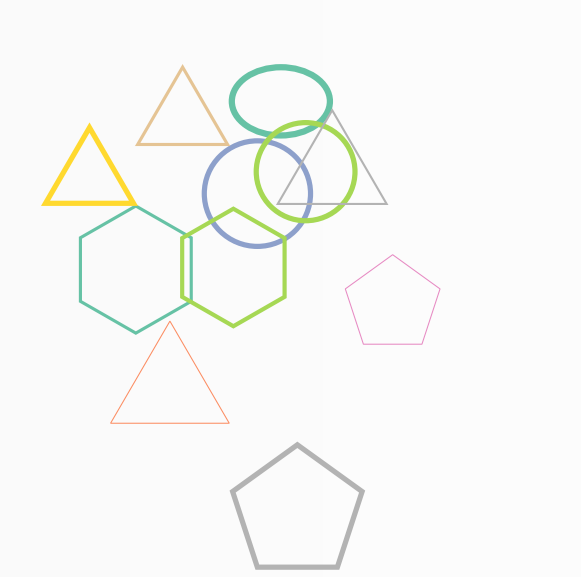[{"shape": "oval", "thickness": 3, "radius": 0.42, "center": [0.483, 0.824]}, {"shape": "hexagon", "thickness": 1.5, "radius": 0.55, "center": [0.234, 0.532]}, {"shape": "triangle", "thickness": 0.5, "radius": 0.59, "center": [0.292, 0.325]}, {"shape": "circle", "thickness": 2.5, "radius": 0.46, "center": [0.443, 0.664]}, {"shape": "pentagon", "thickness": 0.5, "radius": 0.43, "center": [0.676, 0.472]}, {"shape": "circle", "thickness": 2.5, "radius": 0.42, "center": [0.526, 0.702]}, {"shape": "hexagon", "thickness": 2, "radius": 0.51, "center": [0.402, 0.536]}, {"shape": "triangle", "thickness": 2.5, "radius": 0.44, "center": [0.154, 0.691]}, {"shape": "triangle", "thickness": 1.5, "radius": 0.45, "center": [0.314, 0.794]}, {"shape": "triangle", "thickness": 1, "radius": 0.54, "center": [0.572, 0.7]}, {"shape": "pentagon", "thickness": 2.5, "radius": 0.59, "center": [0.512, 0.112]}]